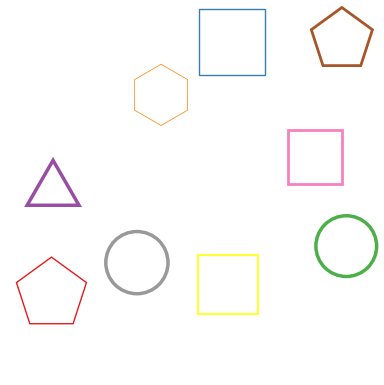[{"shape": "pentagon", "thickness": 1, "radius": 0.48, "center": [0.134, 0.237]}, {"shape": "square", "thickness": 1, "radius": 0.43, "center": [0.603, 0.891]}, {"shape": "circle", "thickness": 2.5, "radius": 0.39, "center": [0.899, 0.361]}, {"shape": "triangle", "thickness": 2.5, "radius": 0.39, "center": [0.138, 0.506]}, {"shape": "hexagon", "thickness": 0.5, "radius": 0.4, "center": [0.418, 0.754]}, {"shape": "square", "thickness": 1.5, "radius": 0.39, "center": [0.592, 0.261]}, {"shape": "pentagon", "thickness": 2, "radius": 0.42, "center": [0.888, 0.897]}, {"shape": "square", "thickness": 2, "radius": 0.35, "center": [0.818, 0.592]}, {"shape": "circle", "thickness": 2.5, "radius": 0.4, "center": [0.356, 0.318]}]